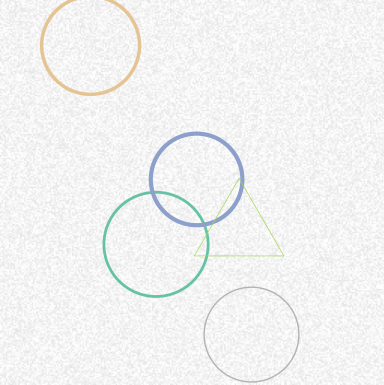[{"shape": "circle", "thickness": 2, "radius": 0.68, "center": [0.405, 0.365]}, {"shape": "circle", "thickness": 3, "radius": 0.59, "center": [0.511, 0.534]}, {"shape": "triangle", "thickness": 0.5, "radius": 0.67, "center": [0.621, 0.402]}, {"shape": "circle", "thickness": 2.5, "radius": 0.64, "center": [0.235, 0.882]}, {"shape": "circle", "thickness": 1, "radius": 0.62, "center": [0.653, 0.131]}]